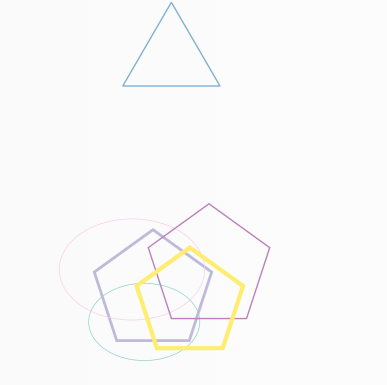[{"shape": "oval", "thickness": 0.5, "radius": 0.72, "center": [0.372, 0.164]}, {"shape": "pentagon", "thickness": 2, "radius": 0.8, "center": [0.395, 0.244]}, {"shape": "triangle", "thickness": 1, "radius": 0.72, "center": [0.442, 0.849]}, {"shape": "oval", "thickness": 0.5, "radius": 0.94, "center": [0.341, 0.3]}, {"shape": "pentagon", "thickness": 1, "radius": 0.82, "center": [0.539, 0.306]}, {"shape": "pentagon", "thickness": 3, "radius": 0.72, "center": [0.49, 0.213]}]